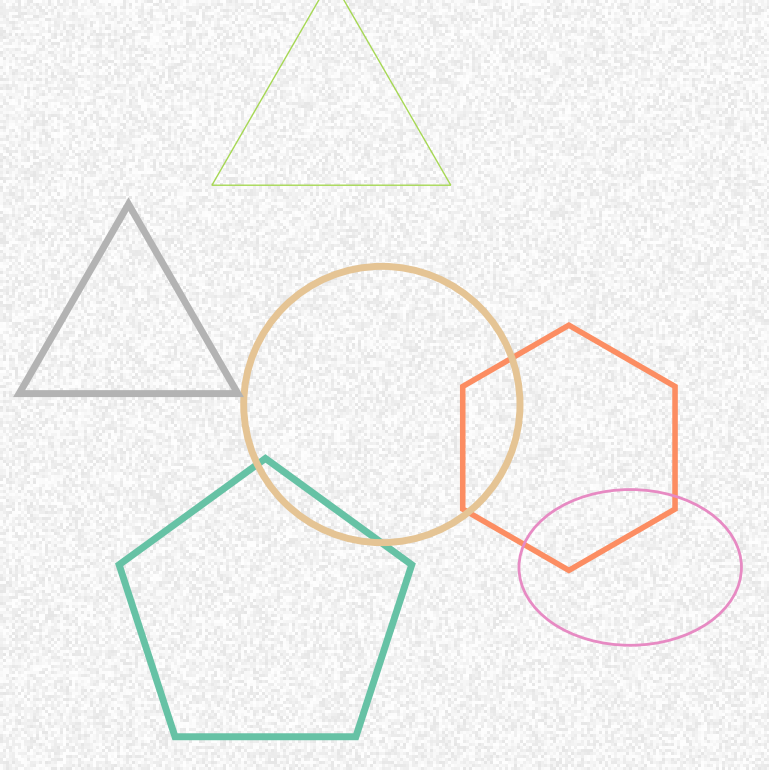[{"shape": "pentagon", "thickness": 2.5, "radius": 1.0, "center": [0.345, 0.205]}, {"shape": "hexagon", "thickness": 2, "radius": 0.8, "center": [0.739, 0.418]}, {"shape": "oval", "thickness": 1, "radius": 0.72, "center": [0.818, 0.263]}, {"shape": "triangle", "thickness": 0.5, "radius": 0.9, "center": [0.43, 0.849]}, {"shape": "circle", "thickness": 2.5, "radius": 0.9, "center": [0.496, 0.475]}, {"shape": "triangle", "thickness": 2.5, "radius": 0.82, "center": [0.167, 0.571]}]